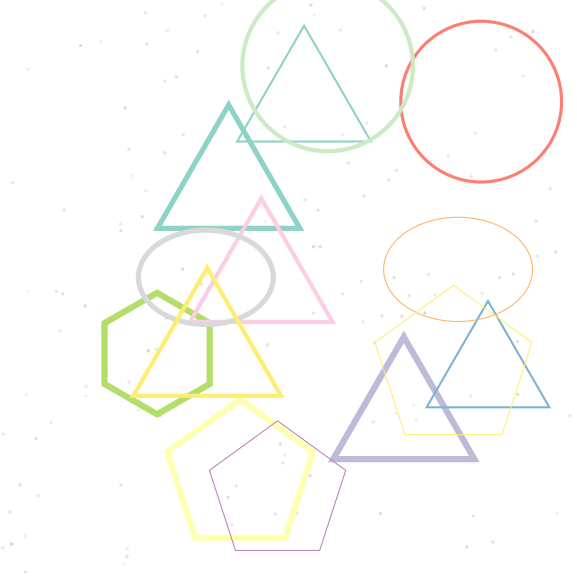[{"shape": "triangle", "thickness": 2.5, "radius": 0.71, "center": [0.396, 0.675]}, {"shape": "triangle", "thickness": 1, "radius": 0.67, "center": [0.527, 0.821]}, {"shape": "pentagon", "thickness": 3, "radius": 0.66, "center": [0.416, 0.175]}, {"shape": "triangle", "thickness": 3, "radius": 0.71, "center": [0.699, 0.275]}, {"shape": "circle", "thickness": 1.5, "radius": 0.7, "center": [0.833, 0.823]}, {"shape": "triangle", "thickness": 1, "radius": 0.61, "center": [0.845, 0.355]}, {"shape": "oval", "thickness": 0.5, "radius": 0.64, "center": [0.793, 0.533]}, {"shape": "hexagon", "thickness": 3, "radius": 0.53, "center": [0.272, 0.387]}, {"shape": "triangle", "thickness": 2, "radius": 0.71, "center": [0.452, 0.513]}, {"shape": "oval", "thickness": 2.5, "radius": 0.58, "center": [0.356, 0.519]}, {"shape": "pentagon", "thickness": 0.5, "radius": 0.62, "center": [0.481, 0.146]}, {"shape": "circle", "thickness": 2, "radius": 0.74, "center": [0.567, 0.885]}, {"shape": "pentagon", "thickness": 0.5, "radius": 0.72, "center": [0.785, 0.362]}, {"shape": "triangle", "thickness": 2, "radius": 0.74, "center": [0.359, 0.388]}]